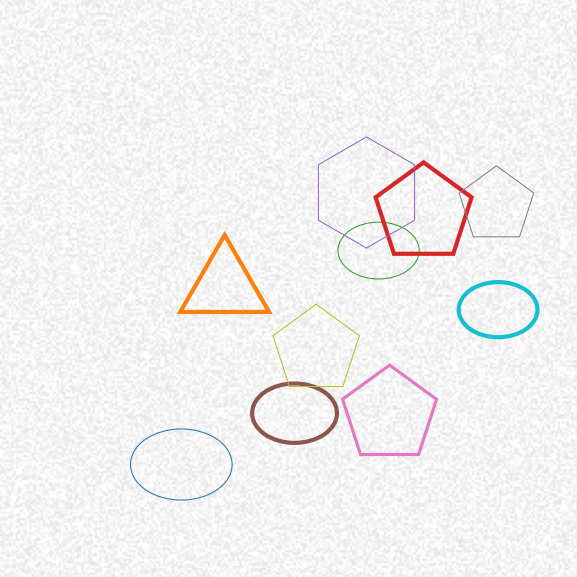[{"shape": "oval", "thickness": 0.5, "radius": 0.44, "center": [0.314, 0.195]}, {"shape": "triangle", "thickness": 2, "radius": 0.44, "center": [0.389, 0.503]}, {"shape": "oval", "thickness": 0.5, "radius": 0.35, "center": [0.656, 0.565]}, {"shape": "pentagon", "thickness": 2, "radius": 0.44, "center": [0.734, 0.63]}, {"shape": "hexagon", "thickness": 0.5, "radius": 0.48, "center": [0.635, 0.666]}, {"shape": "oval", "thickness": 2, "radius": 0.37, "center": [0.51, 0.284]}, {"shape": "pentagon", "thickness": 1.5, "radius": 0.43, "center": [0.675, 0.281]}, {"shape": "pentagon", "thickness": 0.5, "radius": 0.34, "center": [0.86, 0.644]}, {"shape": "pentagon", "thickness": 0.5, "radius": 0.39, "center": [0.547, 0.394]}, {"shape": "oval", "thickness": 2, "radius": 0.34, "center": [0.863, 0.463]}]